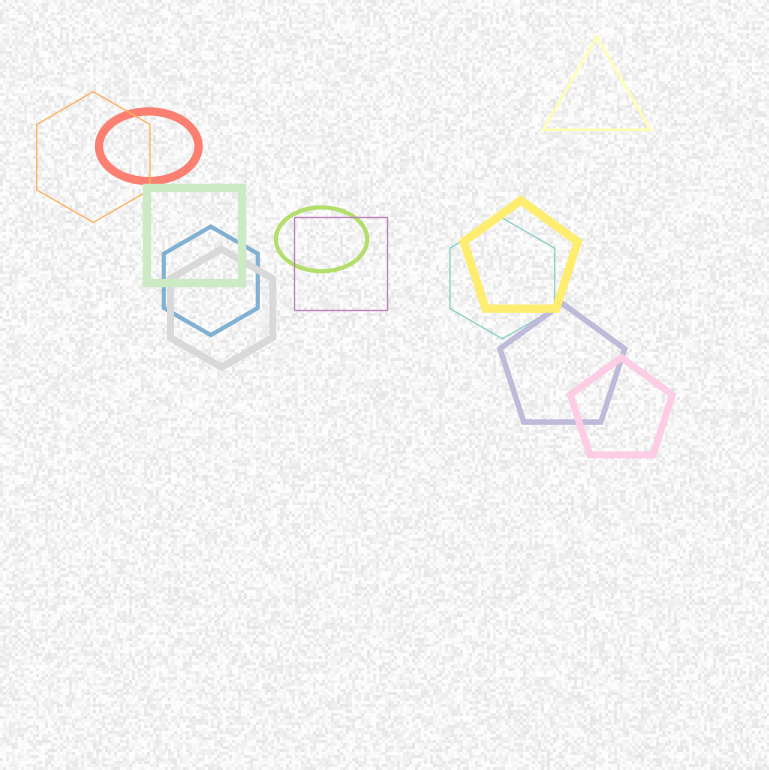[{"shape": "hexagon", "thickness": 0.5, "radius": 0.39, "center": [0.652, 0.638]}, {"shape": "triangle", "thickness": 1, "radius": 0.4, "center": [0.775, 0.872]}, {"shape": "pentagon", "thickness": 2, "radius": 0.43, "center": [0.73, 0.521]}, {"shape": "oval", "thickness": 3, "radius": 0.32, "center": [0.193, 0.81]}, {"shape": "hexagon", "thickness": 1.5, "radius": 0.35, "center": [0.274, 0.635]}, {"shape": "hexagon", "thickness": 0.5, "radius": 0.42, "center": [0.121, 0.796]}, {"shape": "oval", "thickness": 1.5, "radius": 0.3, "center": [0.418, 0.689]}, {"shape": "pentagon", "thickness": 2.5, "radius": 0.35, "center": [0.807, 0.466]}, {"shape": "hexagon", "thickness": 2.5, "radius": 0.38, "center": [0.288, 0.6]}, {"shape": "square", "thickness": 0.5, "radius": 0.3, "center": [0.442, 0.658]}, {"shape": "square", "thickness": 3, "radius": 0.31, "center": [0.253, 0.694]}, {"shape": "pentagon", "thickness": 3, "radius": 0.39, "center": [0.676, 0.662]}]